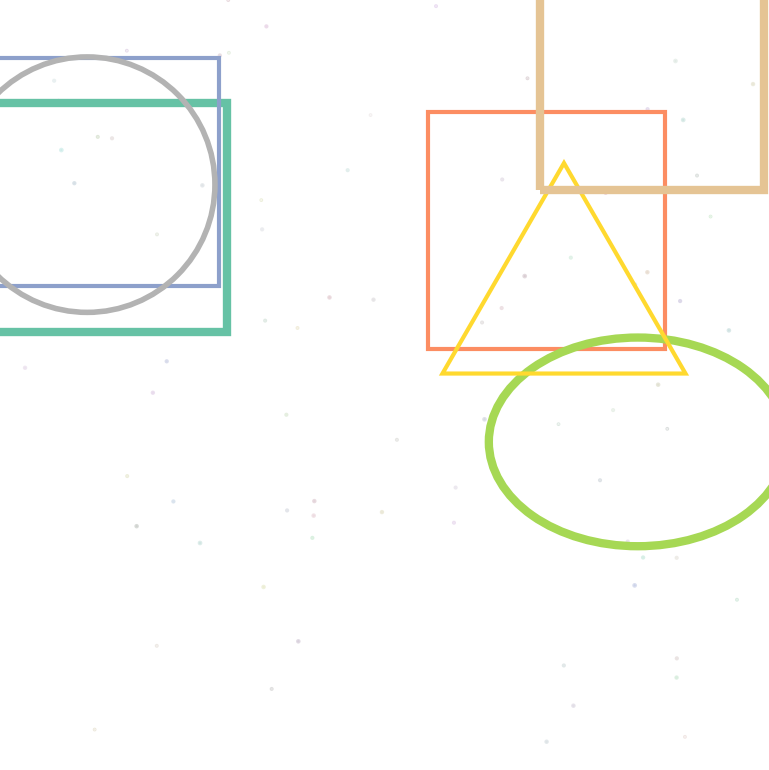[{"shape": "square", "thickness": 3, "radius": 0.75, "center": [0.146, 0.717]}, {"shape": "square", "thickness": 1.5, "radius": 0.77, "center": [0.71, 0.7]}, {"shape": "square", "thickness": 1.5, "radius": 0.74, "center": [0.137, 0.777]}, {"shape": "oval", "thickness": 3, "radius": 0.97, "center": [0.828, 0.426]}, {"shape": "triangle", "thickness": 1.5, "radius": 0.91, "center": [0.732, 0.606]}, {"shape": "square", "thickness": 3, "radius": 0.73, "center": [0.846, 0.898]}, {"shape": "circle", "thickness": 2, "radius": 0.83, "center": [0.113, 0.76]}]